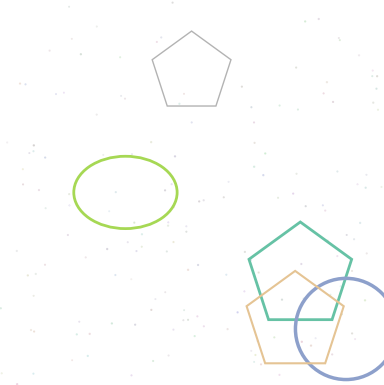[{"shape": "pentagon", "thickness": 2, "radius": 0.7, "center": [0.78, 0.283]}, {"shape": "circle", "thickness": 2.5, "radius": 0.66, "center": [0.899, 0.146]}, {"shape": "oval", "thickness": 2, "radius": 0.67, "center": [0.326, 0.5]}, {"shape": "pentagon", "thickness": 1.5, "radius": 0.66, "center": [0.767, 0.164]}, {"shape": "pentagon", "thickness": 1, "radius": 0.54, "center": [0.498, 0.812]}]